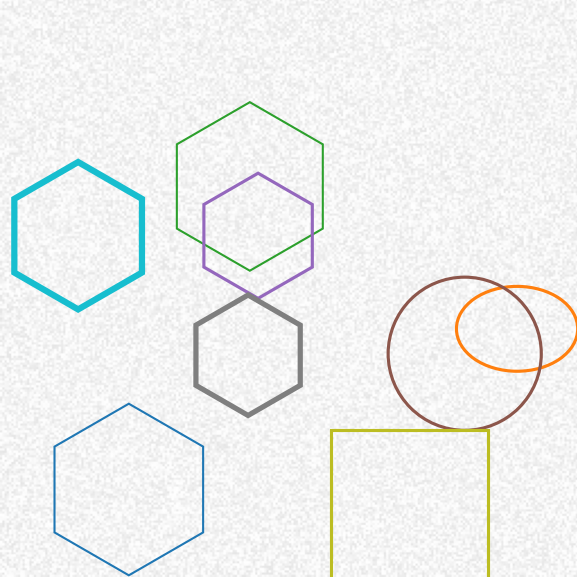[{"shape": "hexagon", "thickness": 1, "radius": 0.74, "center": [0.223, 0.151]}, {"shape": "oval", "thickness": 1.5, "radius": 0.52, "center": [0.895, 0.43]}, {"shape": "hexagon", "thickness": 1, "radius": 0.73, "center": [0.433, 0.676]}, {"shape": "hexagon", "thickness": 1.5, "radius": 0.54, "center": [0.447, 0.591]}, {"shape": "circle", "thickness": 1.5, "radius": 0.66, "center": [0.805, 0.387]}, {"shape": "hexagon", "thickness": 2.5, "radius": 0.52, "center": [0.43, 0.384]}, {"shape": "square", "thickness": 1.5, "radius": 0.68, "center": [0.709, 0.119]}, {"shape": "hexagon", "thickness": 3, "radius": 0.64, "center": [0.135, 0.591]}]